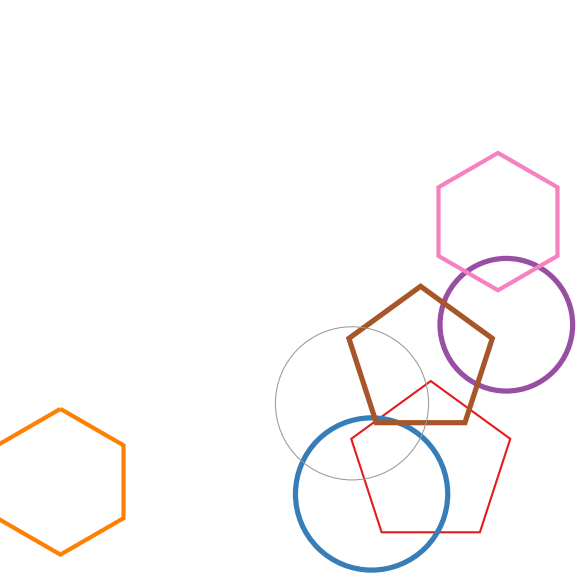[{"shape": "pentagon", "thickness": 1, "radius": 0.72, "center": [0.746, 0.195]}, {"shape": "circle", "thickness": 2.5, "radius": 0.66, "center": [0.643, 0.144]}, {"shape": "circle", "thickness": 2.5, "radius": 0.57, "center": [0.877, 0.437]}, {"shape": "hexagon", "thickness": 2, "radius": 0.63, "center": [0.105, 0.165]}, {"shape": "pentagon", "thickness": 2.5, "radius": 0.65, "center": [0.728, 0.373]}, {"shape": "hexagon", "thickness": 2, "radius": 0.59, "center": [0.862, 0.615]}, {"shape": "circle", "thickness": 0.5, "radius": 0.66, "center": [0.61, 0.301]}]